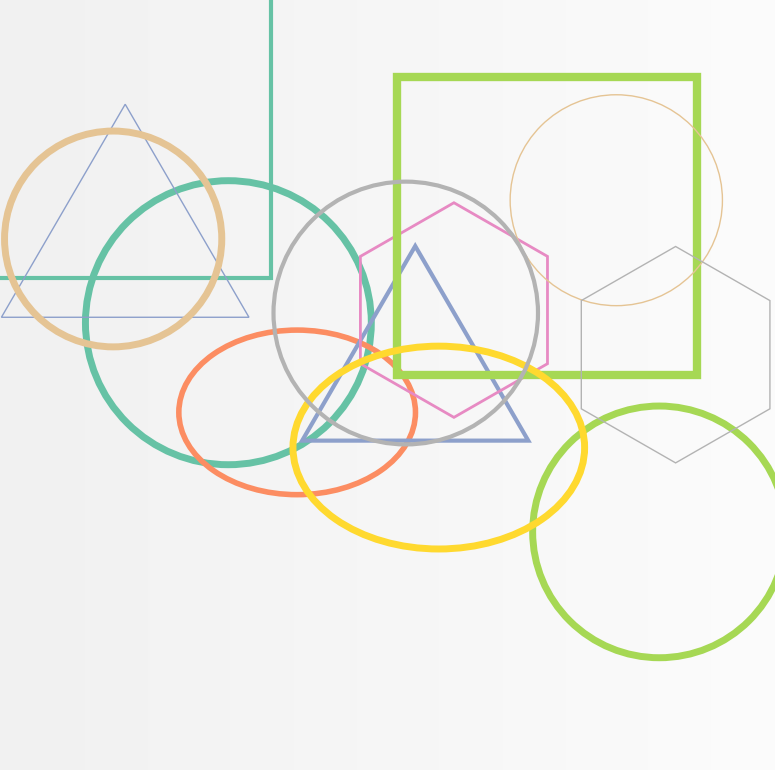[{"shape": "square", "thickness": 1.5, "radius": 0.98, "center": [0.154, 0.835]}, {"shape": "circle", "thickness": 2.5, "radius": 0.92, "center": [0.295, 0.581]}, {"shape": "oval", "thickness": 2, "radius": 0.76, "center": [0.383, 0.464]}, {"shape": "triangle", "thickness": 0.5, "radius": 0.92, "center": [0.162, 0.68]}, {"shape": "triangle", "thickness": 1.5, "radius": 0.84, "center": [0.536, 0.512]}, {"shape": "hexagon", "thickness": 1, "radius": 0.7, "center": [0.586, 0.597]}, {"shape": "circle", "thickness": 2.5, "radius": 0.82, "center": [0.851, 0.309]}, {"shape": "square", "thickness": 3, "radius": 0.97, "center": [0.705, 0.707]}, {"shape": "oval", "thickness": 2.5, "radius": 0.94, "center": [0.566, 0.419]}, {"shape": "circle", "thickness": 2.5, "radius": 0.7, "center": [0.146, 0.69]}, {"shape": "circle", "thickness": 0.5, "radius": 0.68, "center": [0.795, 0.74]}, {"shape": "circle", "thickness": 1.5, "radius": 0.85, "center": [0.524, 0.593]}, {"shape": "hexagon", "thickness": 0.5, "radius": 0.7, "center": [0.872, 0.539]}]